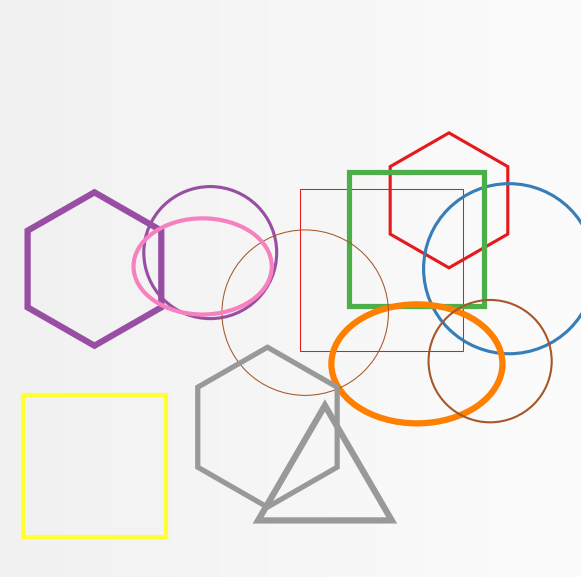[{"shape": "square", "thickness": 0.5, "radius": 0.7, "center": [0.656, 0.531]}, {"shape": "hexagon", "thickness": 1.5, "radius": 0.58, "center": [0.772, 0.652]}, {"shape": "circle", "thickness": 1.5, "radius": 0.74, "center": [0.876, 0.534]}, {"shape": "square", "thickness": 2.5, "radius": 0.58, "center": [0.716, 0.585]}, {"shape": "circle", "thickness": 1.5, "radius": 0.57, "center": [0.362, 0.562]}, {"shape": "hexagon", "thickness": 3, "radius": 0.66, "center": [0.162, 0.533]}, {"shape": "oval", "thickness": 3, "radius": 0.74, "center": [0.717, 0.369]}, {"shape": "square", "thickness": 2, "radius": 0.62, "center": [0.162, 0.192]}, {"shape": "circle", "thickness": 1, "radius": 0.53, "center": [0.843, 0.374]}, {"shape": "circle", "thickness": 0.5, "radius": 0.72, "center": [0.525, 0.458]}, {"shape": "oval", "thickness": 2, "radius": 0.59, "center": [0.349, 0.538]}, {"shape": "hexagon", "thickness": 2.5, "radius": 0.69, "center": [0.46, 0.259]}, {"shape": "triangle", "thickness": 3, "radius": 0.66, "center": [0.559, 0.164]}]